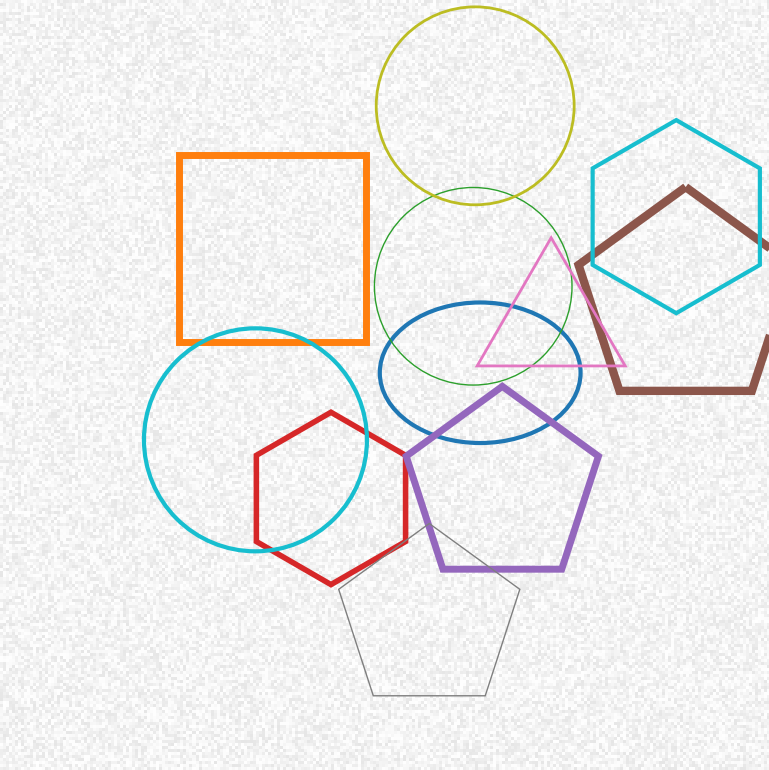[{"shape": "oval", "thickness": 1.5, "radius": 0.65, "center": [0.624, 0.516]}, {"shape": "square", "thickness": 2.5, "radius": 0.61, "center": [0.354, 0.677]}, {"shape": "circle", "thickness": 0.5, "radius": 0.64, "center": [0.615, 0.628]}, {"shape": "hexagon", "thickness": 2, "radius": 0.56, "center": [0.43, 0.353]}, {"shape": "pentagon", "thickness": 2.5, "radius": 0.66, "center": [0.652, 0.367]}, {"shape": "pentagon", "thickness": 3, "radius": 0.73, "center": [0.89, 0.611]}, {"shape": "triangle", "thickness": 1, "radius": 0.56, "center": [0.716, 0.58]}, {"shape": "pentagon", "thickness": 0.5, "radius": 0.62, "center": [0.557, 0.196]}, {"shape": "circle", "thickness": 1, "radius": 0.64, "center": [0.617, 0.863]}, {"shape": "hexagon", "thickness": 1.5, "radius": 0.63, "center": [0.878, 0.719]}, {"shape": "circle", "thickness": 1.5, "radius": 0.72, "center": [0.332, 0.429]}]